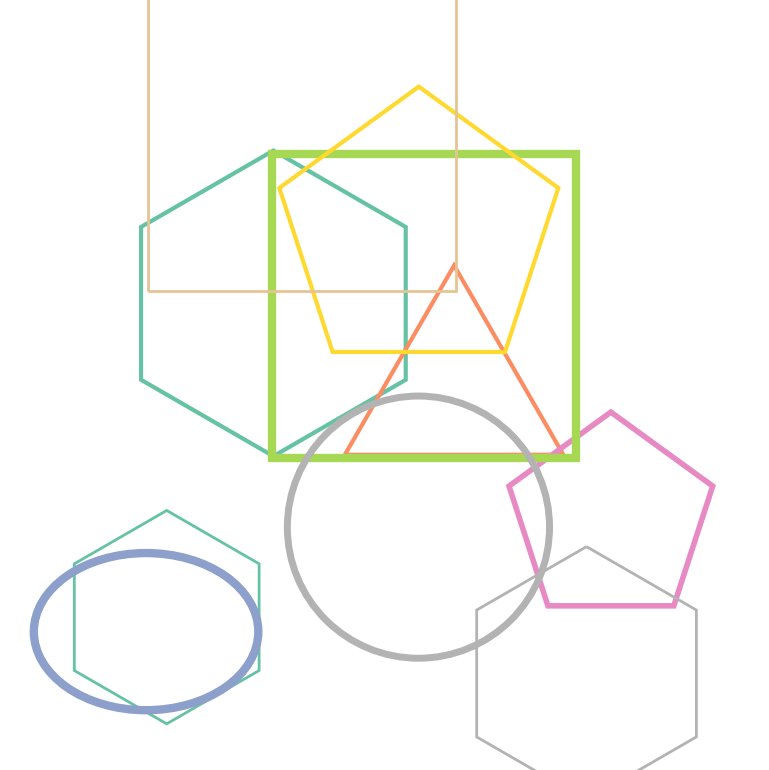[{"shape": "hexagon", "thickness": 1, "radius": 0.69, "center": [0.217, 0.198]}, {"shape": "hexagon", "thickness": 1.5, "radius": 0.99, "center": [0.355, 0.606]}, {"shape": "triangle", "thickness": 1.5, "radius": 0.82, "center": [0.59, 0.491]}, {"shape": "oval", "thickness": 3, "radius": 0.73, "center": [0.19, 0.18]}, {"shape": "pentagon", "thickness": 2, "radius": 0.7, "center": [0.793, 0.326]}, {"shape": "square", "thickness": 3, "radius": 0.99, "center": [0.55, 0.602]}, {"shape": "pentagon", "thickness": 1.5, "radius": 0.95, "center": [0.544, 0.697]}, {"shape": "square", "thickness": 1, "radius": 1.0, "center": [0.392, 0.821]}, {"shape": "hexagon", "thickness": 1, "radius": 0.82, "center": [0.762, 0.125]}, {"shape": "circle", "thickness": 2.5, "radius": 0.85, "center": [0.543, 0.315]}]